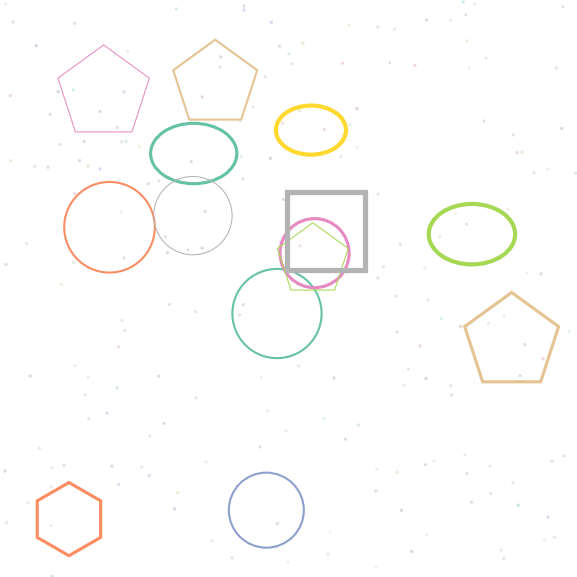[{"shape": "oval", "thickness": 1.5, "radius": 0.37, "center": [0.335, 0.733]}, {"shape": "circle", "thickness": 1, "radius": 0.39, "center": [0.48, 0.456]}, {"shape": "hexagon", "thickness": 1.5, "radius": 0.32, "center": [0.119, 0.1]}, {"shape": "circle", "thickness": 1, "radius": 0.39, "center": [0.19, 0.606]}, {"shape": "circle", "thickness": 1, "radius": 0.32, "center": [0.461, 0.116]}, {"shape": "circle", "thickness": 1.5, "radius": 0.3, "center": [0.545, 0.561]}, {"shape": "pentagon", "thickness": 0.5, "radius": 0.42, "center": [0.179, 0.838]}, {"shape": "oval", "thickness": 2, "radius": 0.37, "center": [0.817, 0.594]}, {"shape": "pentagon", "thickness": 0.5, "radius": 0.32, "center": [0.542, 0.549]}, {"shape": "oval", "thickness": 2, "radius": 0.3, "center": [0.538, 0.774]}, {"shape": "pentagon", "thickness": 1, "radius": 0.38, "center": [0.373, 0.854]}, {"shape": "pentagon", "thickness": 1.5, "radius": 0.43, "center": [0.886, 0.407]}, {"shape": "square", "thickness": 2.5, "radius": 0.34, "center": [0.565, 0.599]}, {"shape": "circle", "thickness": 0.5, "radius": 0.34, "center": [0.334, 0.626]}]